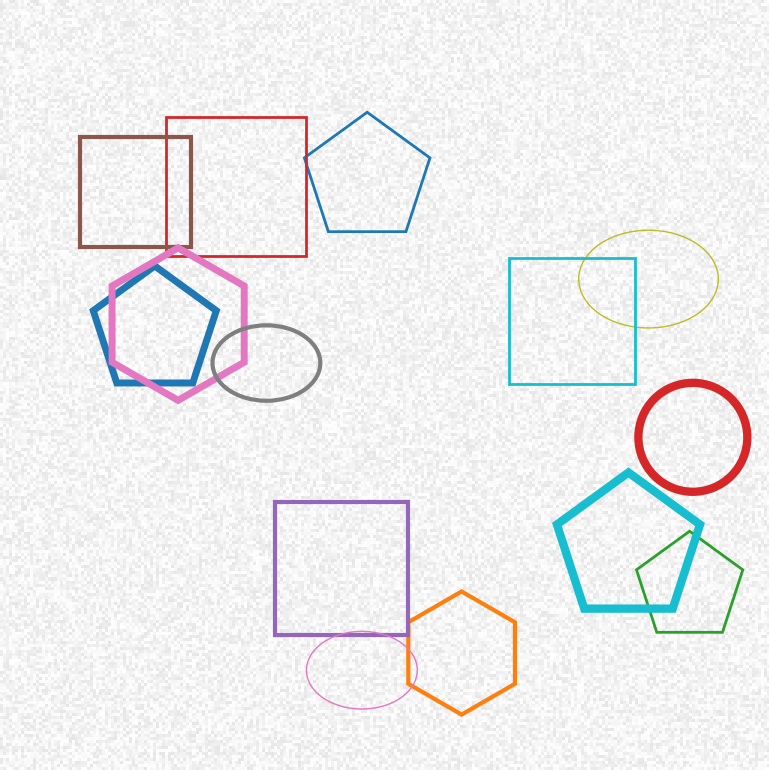[{"shape": "pentagon", "thickness": 1, "radius": 0.43, "center": [0.477, 0.768]}, {"shape": "pentagon", "thickness": 2.5, "radius": 0.42, "center": [0.201, 0.571]}, {"shape": "hexagon", "thickness": 1.5, "radius": 0.4, "center": [0.599, 0.152]}, {"shape": "pentagon", "thickness": 1, "radius": 0.36, "center": [0.896, 0.238]}, {"shape": "square", "thickness": 1, "radius": 0.45, "center": [0.307, 0.758]}, {"shape": "circle", "thickness": 3, "radius": 0.35, "center": [0.9, 0.432]}, {"shape": "square", "thickness": 1.5, "radius": 0.43, "center": [0.443, 0.261]}, {"shape": "square", "thickness": 1.5, "radius": 0.36, "center": [0.176, 0.751]}, {"shape": "hexagon", "thickness": 2.5, "radius": 0.5, "center": [0.231, 0.579]}, {"shape": "oval", "thickness": 0.5, "radius": 0.36, "center": [0.47, 0.13]}, {"shape": "oval", "thickness": 1.5, "radius": 0.35, "center": [0.346, 0.529]}, {"shape": "oval", "thickness": 0.5, "radius": 0.45, "center": [0.842, 0.638]}, {"shape": "pentagon", "thickness": 3, "radius": 0.49, "center": [0.816, 0.289]}, {"shape": "square", "thickness": 1, "radius": 0.41, "center": [0.743, 0.583]}]